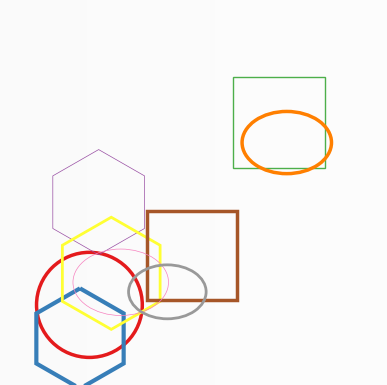[{"shape": "circle", "thickness": 2.5, "radius": 0.68, "center": [0.231, 0.208]}, {"shape": "hexagon", "thickness": 3, "radius": 0.65, "center": [0.206, 0.121]}, {"shape": "square", "thickness": 1, "radius": 0.59, "center": [0.72, 0.682]}, {"shape": "hexagon", "thickness": 0.5, "radius": 0.68, "center": [0.255, 0.475]}, {"shape": "oval", "thickness": 2.5, "radius": 0.58, "center": [0.74, 0.63]}, {"shape": "hexagon", "thickness": 2, "radius": 0.73, "center": [0.287, 0.29]}, {"shape": "square", "thickness": 2.5, "radius": 0.58, "center": [0.496, 0.336]}, {"shape": "oval", "thickness": 0.5, "radius": 0.62, "center": [0.312, 0.267]}, {"shape": "oval", "thickness": 2, "radius": 0.5, "center": [0.432, 0.242]}]